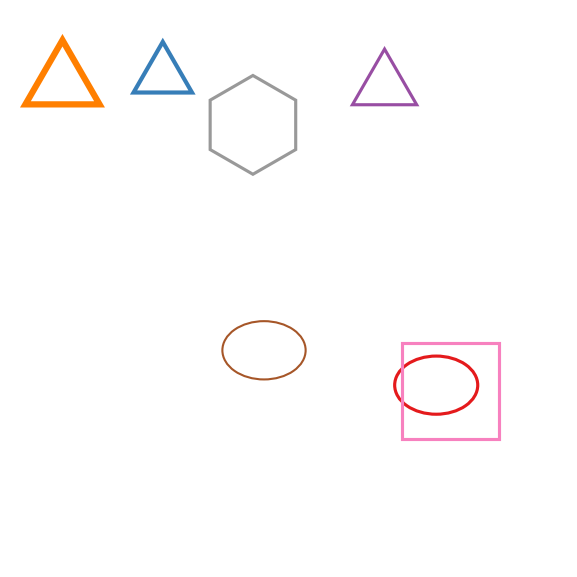[{"shape": "oval", "thickness": 1.5, "radius": 0.36, "center": [0.755, 0.332]}, {"shape": "triangle", "thickness": 2, "radius": 0.29, "center": [0.282, 0.868]}, {"shape": "triangle", "thickness": 1.5, "radius": 0.32, "center": [0.666, 0.85]}, {"shape": "triangle", "thickness": 3, "radius": 0.37, "center": [0.108, 0.855]}, {"shape": "oval", "thickness": 1, "radius": 0.36, "center": [0.457, 0.393]}, {"shape": "square", "thickness": 1.5, "radius": 0.42, "center": [0.78, 0.322]}, {"shape": "hexagon", "thickness": 1.5, "radius": 0.43, "center": [0.438, 0.783]}]